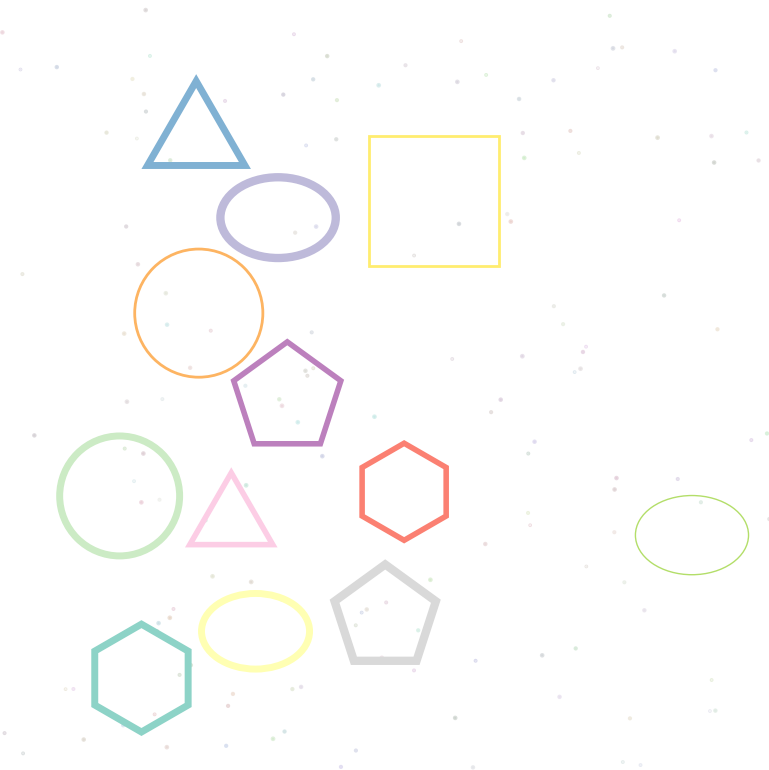[{"shape": "hexagon", "thickness": 2.5, "radius": 0.35, "center": [0.184, 0.119]}, {"shape": "oval", "thickness": 2.5, "radius": 0.35, "center": [0.332, 0.18]}, {"shape": "oval", "thickness": 3, "radius": 0.37, "center": [0.361, 0.717]}, {"shape": "hexagon", "thickness": 2, "radius": 0.32, "center": [0.525, 0.361]}, {"shape": "triangle", "thickness": 2.5, "radius": 0.37, "center": [0.255, 0.822]}, {"shape": "circle", "thickness": 1, "radius": 0.42, "center": [0.258, 0.593]}, {"shape": "oval", "thickness": 0.5, "radius": 0.37, "center": [0.899, 0.305]}, {"shape": "triangle", "thickness": 2, "radius": 0.31, "center": [0.3, 0.324]}, {"shape": "pentagon", "thickness": 3, "radius": 0.35, "center": [0.5, 0.198]}, {"shape": "pentagon", "thickness": 2, "radius": 0.37, "center": [0.373, 0.483]}, {"shape": "circle", "thickness": 2.5, "radius": 0.39, "center": [0.155, 0.356]}, {"shape": "square", "thickness": 1, "radius": 0.42, "center": [0.563, 0.739]}]